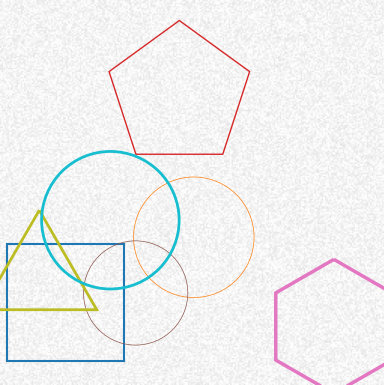[{"shape": "square", "thickness": 1.5, "radius": 0.76, "center": [0.17, 0.214]}, {"shape": "circle", "thickness": 0.5, "radius": 0.78, "center": [0.503, 0.384]}, {"shape": "pentagon", "thickness": 1, "radius": 0.96, "center": [0.466, 0.755]}, {"shape": "circle", "thickness": 0.5, "radius": 0.68, "center": [0.352, 0.239]}, {"shape": "hexagon", "thickness": 2.5, "radius": 0.87, "center": [0.867, 0.152]}, {"shape": "triangle", "thickness": 2, "radius": 0.86, "center": [0.102, 0.282]}, {"shape": "circle", "thickness": 2, "radius": 0.89, "center": [0.287, 0.428]}]